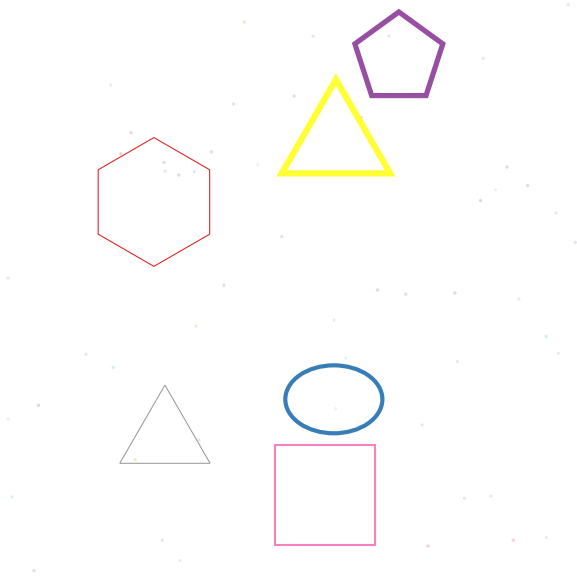[{"shape": "hexagon", "thickness": 0.5, "radius": 0.56, "center": [0.267, 0.649]}, {"shape": "oval", "thickness": 2, "radius": 0.42, "center": [0.578, 0.308]}, {"shape": "pentagon", "thickness": 2.5, "radius": 0.4, "center": [0.691, 0.898]}, {"shape": "triangle", "thickness": 3, "radius": 0.54, "center": [0.582, 0.753]}, {"shape": "square", "thickness": 1, "radius": 0.43, "center": [0.563, 0.142]}, {"shape": "triangle", "thickness": 0.5, "radius": 0.45, "center": [0.286, 0.242]}]